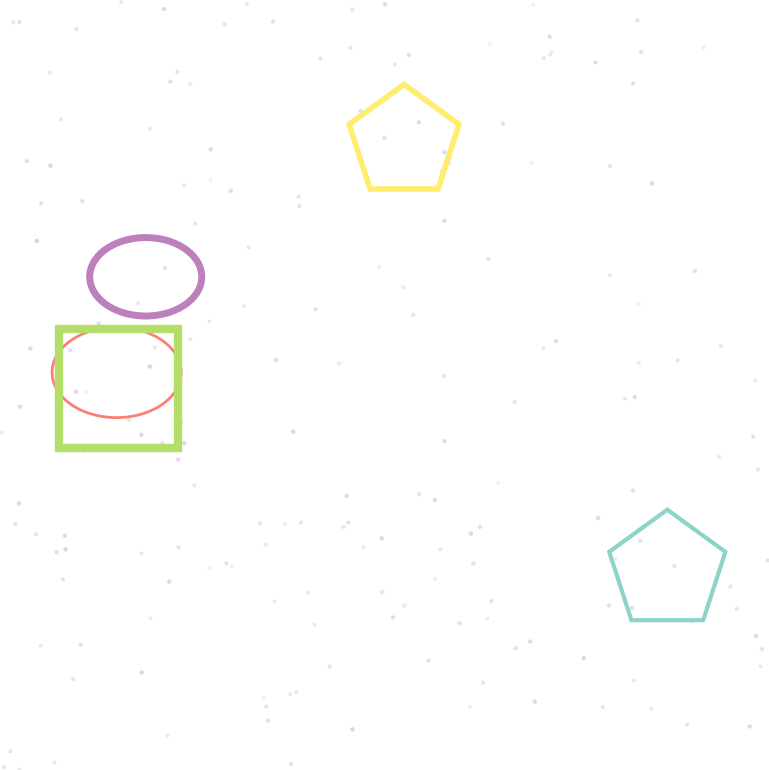[{"shape": "pentagon", "thickness": 1.5, "radius": 0.4, "center": [0.867, 0.259]}, {"shape": "oval", "thickness": 1, "radius": 0.42, "center": [0.151, 0.516]}, {"shape": "square", "thickness": 3, "radius": 0.39, "center": [0.154, 0.495]}, {"shape": "oval", "thickness": 2.5, "radius": 0.36, "center": [0.189, 0.641]}, {"shape": "pentagon", "thickness": 2, "radius": 0.38, "center": [0.525, 0.815]}]